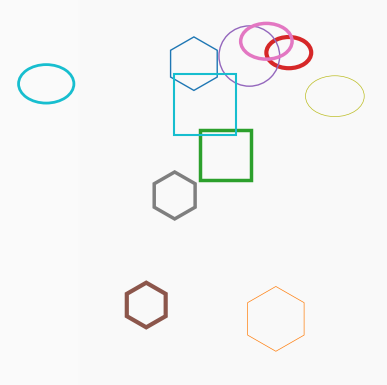[{"shape": "hexagon", "thickness": 1, "radius": 0.35, "center": [0.5, 0.835]}, {"shape": "hexagon", "thickness": 0.5, "radius": 0.42, "center": [0.712, 0.172]}, {"shape": "square", "thickness": 2.5, "radius": 0.33, "center": [0.583, 0.597]}, {"shape": "oval", "thickness": 3, "radius": 0.29, "center": [0.745, 0.863]}, {"shape": "circle", "thickness": 1, "radius": 0.39, "center": [0.643, 0.854]}, {"shape": "hexagon", "thickness": 3, "radius": 0.29, "center": [0.377, 0.208]}, {"shape": "oval", "thickness": 2.5, "radius": 0.33, "center": [0.687, 0.893]}, {"shape": "hexagon", "thickness": 2.5, "radius": 0.3, "center": [0.451, 0.492]}, {"shape": "oval", "thickness": 0.5, "radius": 0.38, "center": [0.864, 0.75]}, {"shape": "square", "thickness": 1.5, "radius": 0.4, "center": [0.529, 0.73]}, {"shape": "oval", "thickness": 2, "radius": 0.36, "center": [0.119, 0.782]}]